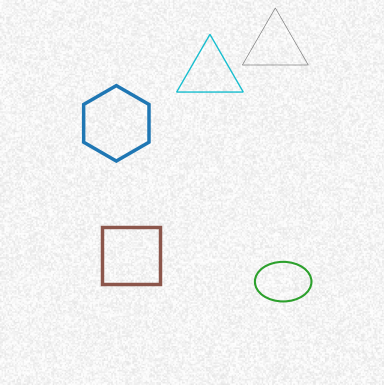[{"shape": "hexagon", "thickness": 2.5, "radius": 0.49, "center": [0.302, 0.68]}, {"shape": "oval", "thickness": 1.5, "radius": 0.37, "center": [0.736, 0.268]}, {"shape": "square", "thickness": 2.5, "radius": 0.37, "center": [0.341, 0.337]}, {"shape": "triangle", "thickness": 0.5, "radius": 0.49, "center": [0.715, 0.881]}, {"shape": "triangle", "thickness": 1, "radius": 0.5, "center": [0.545, 0.811]}]